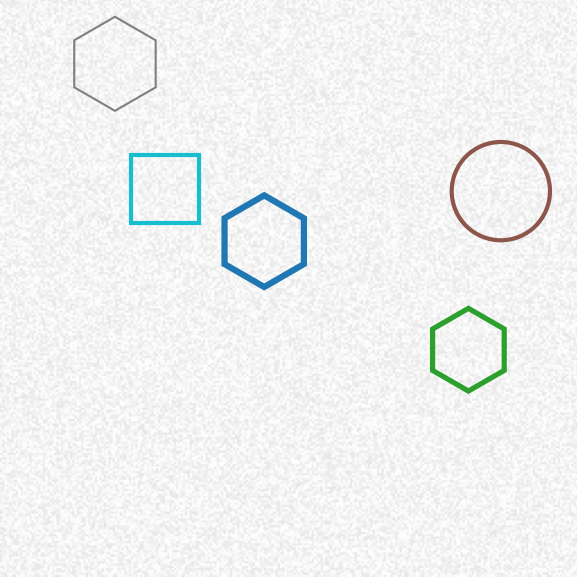[{"shape": "hexagon", "thickness": 3, "radius": 0.4, "center": [0.458, 0.582]}, {"shape": "hexagon", "thickness": 2.5, "radius": 0.36, "center": [0.811, 0.394]}, {"shape": "circle", "thickness": 2, "radius": 0.43, "center": [0.867, 0.668]}, {"shape": "hexagon", "thickness": 1, "radius": 0.41, "center": [0.199, 0.889]}, {"shape": "square", "thickness": 2, "radius": 0.29, "center": [0.285, 0.672]}]